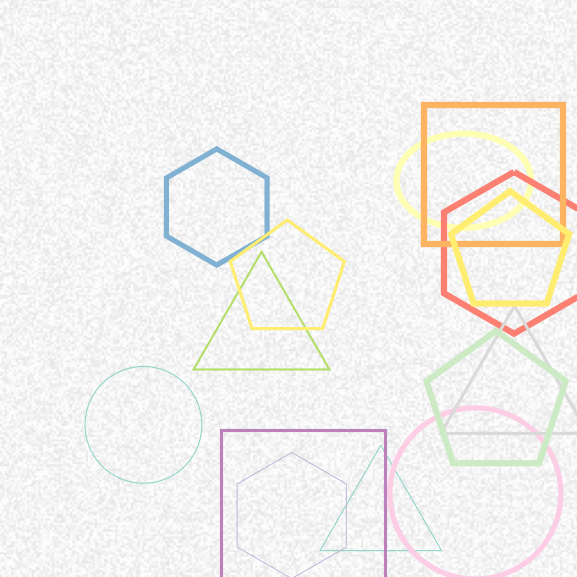[{"shape": "triangle", "thickness": 0.5, "radius": 0.61, "center": [0.659, 0.106]}, {"shape": "circle", "thickness": 0.5, "radius": 0.51, "center": [0.248, 0.263]}, {"shape": "oval", "thickness": 3, "radius": 0.58, "center": [0.803, 0.686]}, {"shape": "hexagon", "thickness": 0.5, "radius": 0.55, "center": [0.505, 0.107]}, {"shape": "hexagon", "thickness": 3, "radius": 0.7, "center": [0.89, 0.561]}, {"shape": "hexagon", "thickness": 2.5, "radius": 0.5, "center": [0.375, 0.641]}, {"shape": "square", "thickness": 3, "radius": 0.6, "center": [0.855, 0.697]}, {"shape": "triangle", "thickness": 1, "radius": 0.68, "center": [0.453, 0.427]}, {"shape": "circle", "thickness": 2.5, "radius": 0.74, "center": [0.823, 0.145]}, {"shape": "triangle", "thickness": 1.5, "radius": 0.74, "center": [0.891, 0.322]}, {"shape": "square", "thickness": 1.5, "radius": 0.71, "center": [0.524, 0.113]}, {"shape": "pentagon", "thickness": 3, "radius": 0.63, "center": [0.859, 0.3]}, {"shape": "pentagon", "thickness": 1.5, "radius": 0.52, "center": [0.498, 0.514]}, {"shape": "pentagon", "thickness": 3, "radius": 0.54, "center": [0.883, 0.561]}]